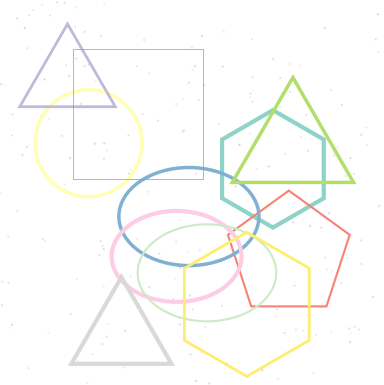[{"shape": "hexagon", "thickness": 3, "radius": 0.76, "center": [0.709, 0.561]}, {"shape": "circle", "thickness": 2.5, "radius": 0.69, "center": [0.23, 0.628]}, {"shape": "triangle", "thickness": 2, "radius": 0.72, "center": [0.175, 0.794]}, {"shape": "pentagon", "thickness": 1.5, "radius": 0.83, "center": [0.75, 0.339]}, {"shape": "oval", "thickness": 2.5, "radius": 0.91, "center": [0.491, 0.438]}, {"shape": "triangle", "thickness": 2.5, "radius": 0.91, "center": [0.761, 0.617]}, {"shape": "oval", "thickness": 3, "radius": 0.84, "center": [0.459, 0.334]}, {"shape": "triangle", "thickness": 3, "radius": 0.75, "center": [0.315, 0.13]}, {"shape": "square", "thickness": 0.5, "radius": 0.84, "center": [0.359, 0.704]}, {"shape": "oval", "thickness": 1.5, "radius": 0.9, "center": [0.538, 0.291]}, {"shape": "hexagon", "thickness": 2, "radius": 0.94, "center": [0.641, 0.21]}]